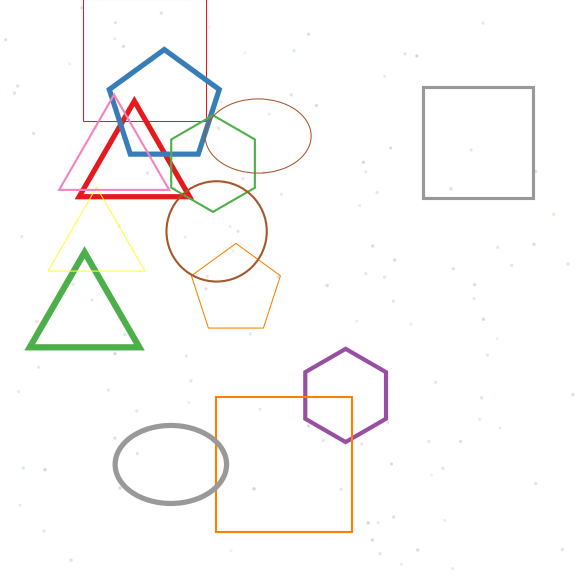[{"shape": "triangle", "thickness": 2.5, "radius": 0.55, "center": [0.233, 0.714]}, {"shape": "square", "thickness": 0.5, "radius": 0.53, "center": [0.25, 0.895]}, {"shape": "pentagon", "thickness": 2.5, "radius": 0.5, "center": [0.284, 0.813]}, {"shape": "triangle", "thickness": 3, "radius": 0.55, "center": [0.146, 0.453]}, {"shape": "hexagon", "thickness": 1, "radius": 0.42, "center": [0.369, 0.716]}, {"shape": "hexagon", "thickness": 2, "radius": 0.4, "center": [0.599, 0.314]}, {"shape": "pentagon", "thickness": 0.5, "radius": 0.41, "center": [0.409, 0.497]}, {"shape": "square", "thickness": 1, "radius": 0.59, "center": [0.492, 0.194]}, {"shape": "triangle", "thickness": 0.5, "radius": 0.48, "center": [0.167, 0.578]}, {"shape": "circle", "thickness": 1, "radius": 0.43, "center": [0.375, 0.598]}, {"shape": "oval", "thickness": 0.5, "radius": 0.46, "center": [0.447, 0.764]}, {"shape": "triangle", "thickness": 1, "radius": 0.55, "center": [0.198, 0.725]}, {"shape": "oval", "thickness": 2.5, "radius": 0.48, "center": [0.296, 0.195]}, {"shape": "square", "thickness": 1.5, "radius": 0.48, "center": [0.827, 0.752]}]